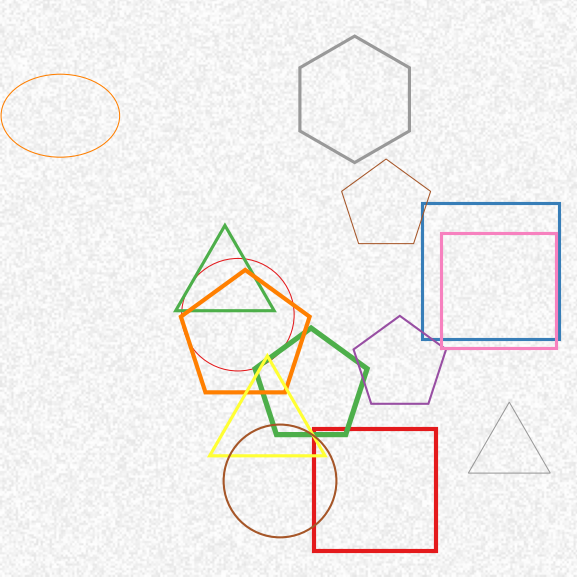[{"shape": "circle", "thickness": 0.5, "radius": 0.49, "center": [0.412, 0.454]}, {"shape": "square", "thickness": 2, "radius": 0.53, "center": [0.65, 0.15]}, {"shape": "square", "thickness": 1.5, "radius": 0.59, "center": [0.849, 0.53]}, {"shape": "pentagon", "thickness": 2.5, "radius": 0.51, "center": [0.539, 0.329]}, {"shape": "triangle", "thickness": 1.5, "radius": 0.49, "center": [0.389, 0.51]}, {"shape": "pentagon", "thickness": 1, "radius": 0.42, "center": [0.692, 0.368]}, {"shape": "oval", "thickness": 0.5, "radius": 0.51, "center": [0.105, 0.799]}, {"shape": "pentagon", "thickness": 2, "radius": 0.59, "center": [0.425, 0.415]}, {"shape": "triangle", "thickness": 1.5, "radius": 0.58, "center": [0.463, 0.268]}, {"shape": "pentagon", "thickness": 0.5, "radius": 0.4, "center": [0.669, 0.643]}, {"shape": "circle", "thickness": 1, "radius": 0.49, "center": [0.485, 0.166]}, {"shape": "square", "thickness": 1.5, "radius": 0.5, "center": [0.863, 0.496]}, {"shape": "triangle", "thickness": 0.5, "radius": 0.41, "center": [0.882, 0.221]}, {"shape": "hexagon", "thickness": 1.5, "radius": 0.55, "center": [0.614, 0.827]}]